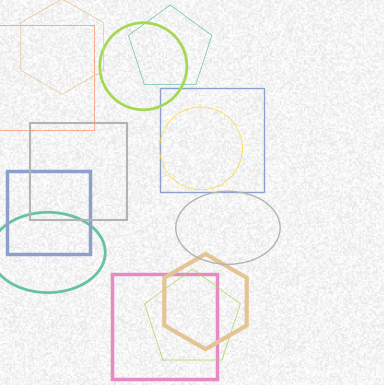[{"shape": "oval", "thickness": 2, "radius": 0.74, "center": [0.124, 0.344]}, {"shape": "pentagon", "thickness": 0.5, "radius": 0.57, "center": [0.442, 0.873]}, {"shape": "square", "thickness": 0.5, "radius": 0.68, "center": [0.109, 0.799]}, {"shape": "square", "thickness": 1, "radius": 0.68, "center": [0.551, 0.635]}, {"shape": "square", "thickness": 2.5, "radius": 0.54, "center": [0.127, 0.449]}, {"shape": "square", "thickness": 2.5, "radius": 0.68, "center": [0.426, 0.152]}, {"shape": "circle", "thickness": 2, "radius": 0.56, "center": [0.372, 0.828]}, {"shape": "pentagon", "thickness": 0.5, "radius": 0.65, "center": [0.5, 0.171]}, {"shape": "circle", "thickness": 0.5, "radius": 0.54, "center": [0.522, 0.615]}, {"shape": "hexagon", "thickness": 3, "radius": 0.62, "center": [0.534, 0.217]}, {"shape": "hexagon", "thickness": 0.5, "radius": 0.62, "center": [0.161, 0.879]}, {"shape": "oval", "thickness": 1, "radius": 0.68, "center": [0.592, 0.408]}, {"shape": "square", "thickness": 1.5, "radius": 0.63, "center": [0.203, 0.554]}]